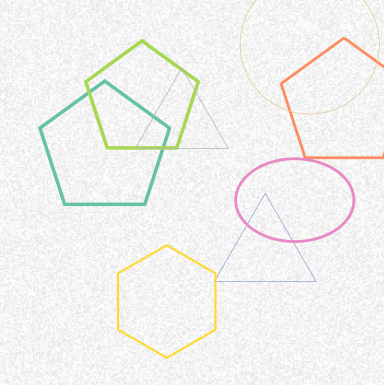[{"shape": "pentagon", "thickness": 2.5, "radius": 0.88, "center": [0.272, 0.612]}, {"shape": "pentagon", "thickness": 2, "radius": 0.86, "center": [0.894, 0.73]}, {"shape": "triangle", "thickness": 0.5, "radius": 0.76, "center": [0.689, 0.345]}, {"shape": "oval", "thickness": 2, "radius": 0.77, "center": [0.766, 0.48]}, {"shape": "pentagon", "thickness": 2.5, "radius": 0.77, "center": [0.369, 0.74]}, {"shape": "hexagon", "thickness": 1.5, "radius": 0.73, "center": [0.433, 0.217]}, {"shape": "circle", "thickness": 0.5, "radius": 0.9, "center": [0.805, 0.885]}, {"shape": "triangle", "thickness": 0.5, "radius": 0.7, "center": [0.472, 0.684]}]